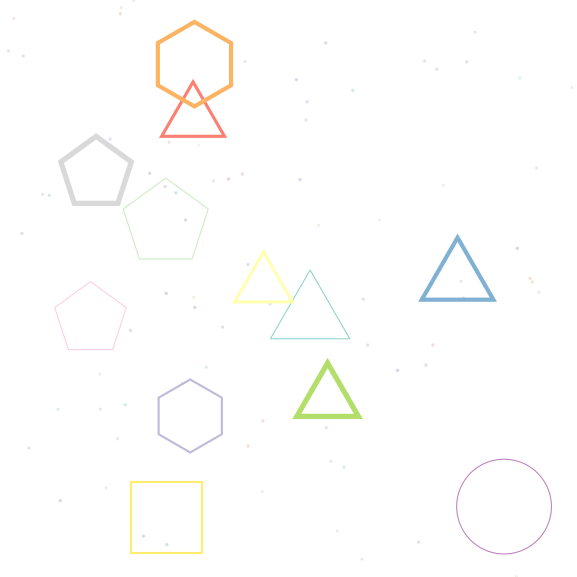[{"shape": "triangle", "thickness": 0.5, "radius": 0.4, "center": [0.537, 0.452]}, {"shape": "triangle", "thickness": 1.5, "radius": 0.29, "center": [0.456, 0.505]}, {"shape": "hexagon", "thickness": 1, "radius": 0.32, "center": [0.329, 0.279]}, {"shape": "triangle", "thickness": 1.5, "radius": 0.31, "center": [0.334, 0.795]}, {"shape": "triangle", "thickness": 2, "radius": 0.36, "center": [0.792, 0.516]}, {"shape": "hexagon", "thickness": 2, "radius": 0.37, "center": [0.337, 0.888]}, {"shape": "triangle", "thickness": 2.5, "radius": 0.31, "center": [0.567, 0.309]}, {"shape": "pentagon", "thickness": 0.5, "radius": 0.33, "center": [0.157, 0.446]}, {"shape": "pentagon", "thickness": 2.5, "radius": 0.32, "center": [0.166, 0.699]}, {"shape": "circle", "thickness": 0.5, "radius": 0.41, "center": [0.873, 0.122]}, {"shape": "pentagon", "thickness": 0.5, "radius": 0.39, "center": [0.287, 0.613]}, {"shape": "square", "thickness": 1, "radius": 0.31, "center": [0.288, 0.103]}]